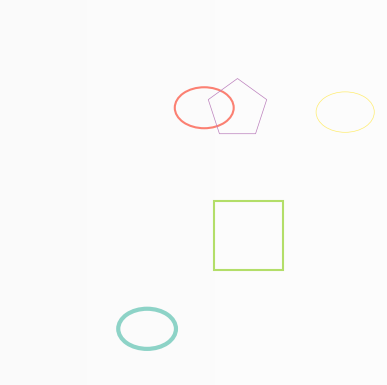[{"shape": "oval", "thickness": 3, "radius": 0.37, "center": [0.38, 0.146]}, {"shape": "oval", "thickness": 1.5, "radius": 0.38, "center": [0.527, 0.72]}, {"shape": "square", "thickness": 1.5, "radius": 0.45, "center": [0.641, 0.389]}, {"shape": "pentagon", "thickness": 0.5, "radius": 0.4, "center": [0.613, 0.717]}, {"shape": "oval", "thickness": 0.5, "radius": 0.38, "center": [0.891, 0.709]}]